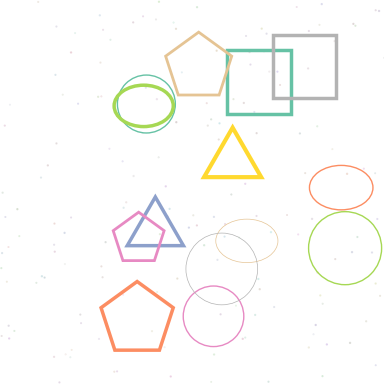[{"shape": "square", "thickness": 2.5, "radius": 0.42, "center": [0.672, 0.786]}, {"shape": "circle", "thickness": 1, "radius": 0.38, "center": [0.38, 0.73]}, {"shape": "oval", "thickness": 1, "radius": 0.41, "center": [0.886, 0.513]}, {"shape": "pentagon", "thickness": 2.5, "radius": 0.49, "center": [0.356, 0.17]}, {"shape": "triangle", "thickness": 2.5, "radius": 0.42, "center": [0.403, 0.404]}, {"shape": "circle", "thickness": 1, "radius": 0.39, "center": [0.555, 0.178]}, {"shape": "pentagon", "thickness": 2, "radius": 0.35, "center": [0.36, 0.379]}, {"shape": "circle", "thickness": 1, "radius": 0.47, "center": [0.896, 0.355]}, {"shape": "oval", "thickness": 2.5, "radius": 0.38, "center": [0.373, 0.725]}, {"shape": "triangle", "thickness": 3, "radius": 0.43, "center": [0.604, 0.583]}, {"shape": "oval", "thickness": 0.5, "radius": 0.4, "center": [0.641, 0.374]}, {"shape": "pentagon", "thickness": 2, "radius": 0.45, "center": [0.516, 0.826]}, {"shape": "square", "thickness": 2.5, "radius": 0.41, "center": [0.791, 0.827]}, {"shape": "circle", "thickness": 0.5, "radius": 0.47, "center": [0.576, 0.301]}]